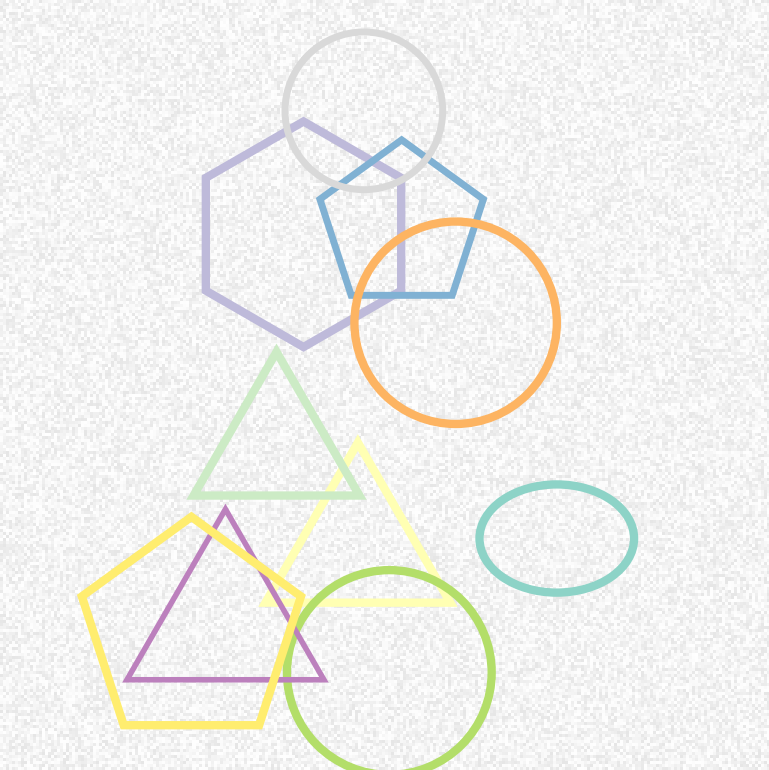[{"shape": "oval", "thickness": 3, "radius": 0.5, "center": [0.723, 0.301]}, {"shape": "triangle", "thickness": 3, "radius": 0.69, "center": [0.465, 0.287]}, {"shape": "hexagon", "thickness": 3, "radius": 0.73, "center": [0.394, 0.696]}, {"shape": "pentagon", "thickness": 2.5, "radius": 0.56, "center": [0.522, 0.707]}, {"shape": "circle", "thickness": 3, "radius": 0.66, "center": [0.592, 0.581]}, {"shape": "circle", "thickness": 3, "radius": 0.66, "center": [0.506, 0.127]}, {"shape": "circle", "thickness": 2.5, "radius": 0.51, "center": [0.473, 0.856]}, {"shape": "triangle", "thickness": 2, "radius": 0.74, "center": [0.293, 0.191]}, {"shape": "triangle", "thickness": 3, "radius": 0.62, "center": [0.359, 0.419]}, {"shape": "pentagon", "thickness": 3, "radius": 0.75, "center": [0.249, 0.179]}]